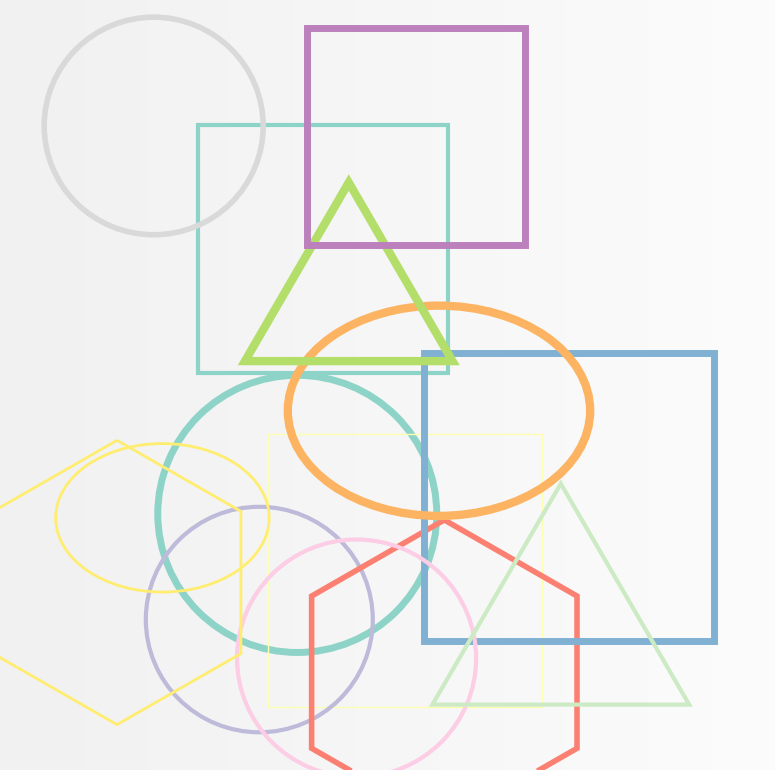[{"shape": "circle", "thickness": 2.5, "radius": 0.9, "center": [0.384, 0.333]}, {"shape": "square", "thickness": 1.5, "radius": 0.81, "center": [0.416, 0.677]}, {"shape": "square", "thickness": 0.5, "radius": 0.89, "center": [0.523, 0.259]}, {"shape": "circle", "thickness": 1.5, "radius": 0.73, "center": [0.335, 0.195]}, {"shape": "hexagon", "thickness": 2, "radius": 0.99, "center": [0.573, 0.127]}, {"shape": "square", "thickness": 2.5, "radius": 0.93, "center": [0.734, 0.355]}, {"shape": "oval", "thickness": 3, "radius": 0.98, "center": [0.566, 0.467]}, {"shape": "triangle", "thickness": 3, "radius": 0.77, "center": [0.45, 0.608]}, {"shape": "circle", "thickness": 1.5, "radius": 0.77, "center": [0.46, 0.145]}, {"shape": "circle", "thickness": 2, "radius": 0.71, "center": [0.198, 0.836]}, {"shape": "square", "thickness": 2.5, "radius": 0.7, "center": [0.537, 0.823]}, {"shape": "triangle", "thickness": 1.5, "radius": 0.96, "center": [0.724, 0.181]}, {"shape": "oval", "thickness": 1, "radius": 0.69, "center": [0.21, 0.327]}, {"shape": "hexagon", "thickness": 1, "radius": 0.92, "center": [0.151, 0.244]}]